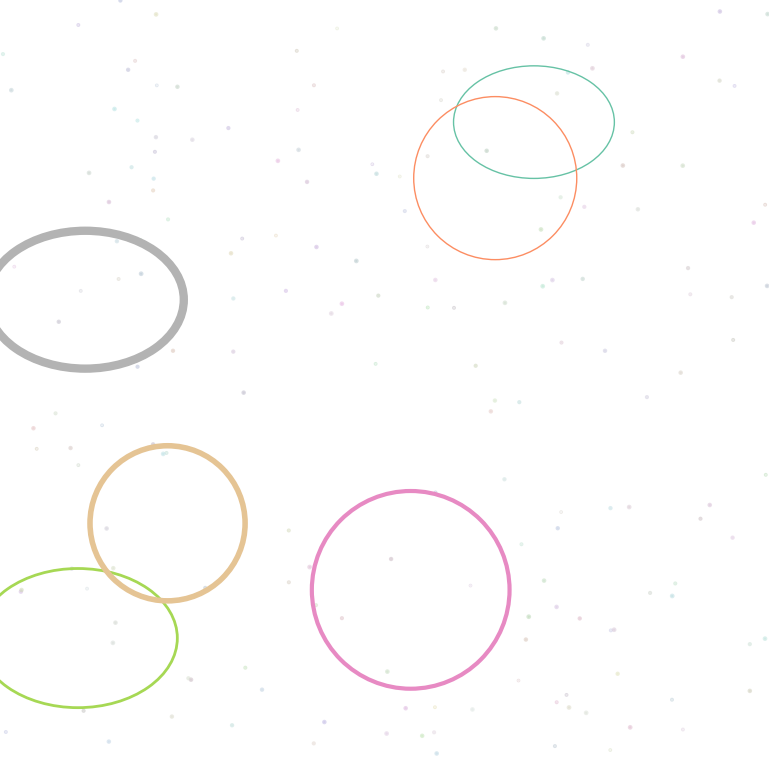[{"shape": "oval", "thickness": 0.5, "radius": 0.52, "center": [0.693, 0.841]}, {"shape": "circle", "thickness": 0.5, "radius": 0.53, "center": [0.643, 0.769]}, {"shape": "circle", "thickness": 1.5, "radius": 0.64, "center": [0.533, 0.234]}, {"shape": "oval", "thickness": 1, "radius": 0.65, "center": [0.101, 0.171]}, {"shape": "circle", "thickness": 2, "radius": 0.5, "center": [0.218, 0.32]}, {"shape": "oval", "thickness": 3, "radius": 0.64, "center": [0.111, 0.611]}]